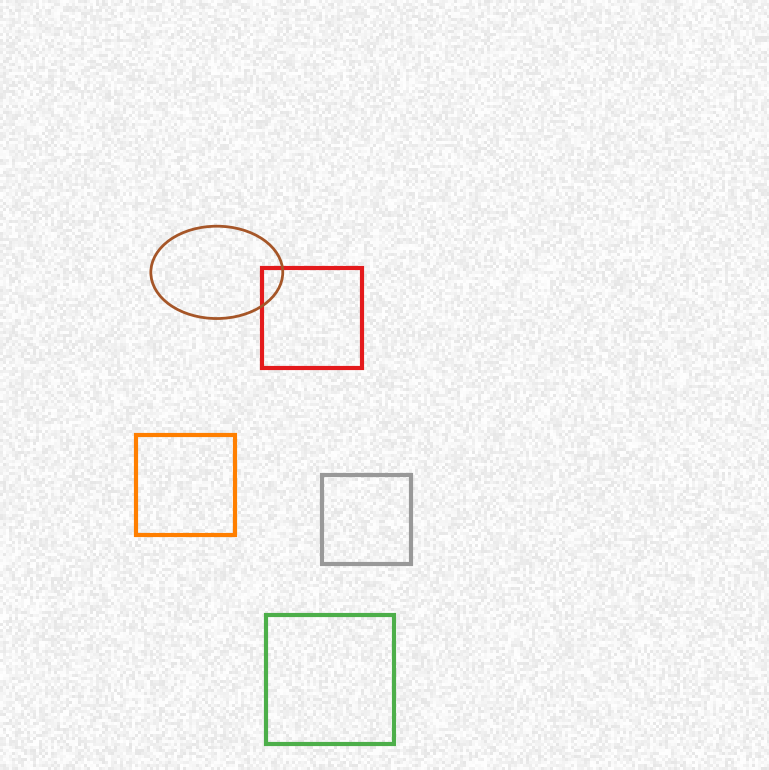[{"shape": "square", "thickness": 1.5, "radius": 0.32, "center": [0.406, 0.587]}, {"shape": "square", "thickness": 1.5, "radius": 0.42, "center": [0.428, 0.118]}, {"shape": "square", "thickness": 1.5, "radius": 0.32, "center": [0.241, 0.37]}, {"shape": "oval", "thickness": 1, "radius": 0.43, "center": [0.282, 0.646]}, {"shape": "square", "thickness": 1.5, "radius": 0.29, "center": [0.476, 0.326]}]